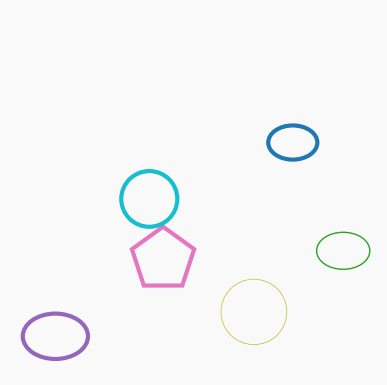[{"shape": "oval", "thickness": 3, "radius": 0.32, "center": [0.756, 0.63]}, {"shape": "oval", "thickness": 1, "radius": 0.34, "center": [0.886, 0.349]}, {"shape": "oval", "thickness": 3, "radius": 0.42, "center": [0.143, 0.127]}, {"shape": "pentagon", "thickness": 3, "radius": 0.42, "center": [0.421, 0.327]}, {"shape": "circle", "thickness": 0.5, "radius": 0.42, "center": [0.655, 0.19]}, {"shape": "circle", "thickness": 3, "radius": 0.36, "center": [0.385, 0.483]}]